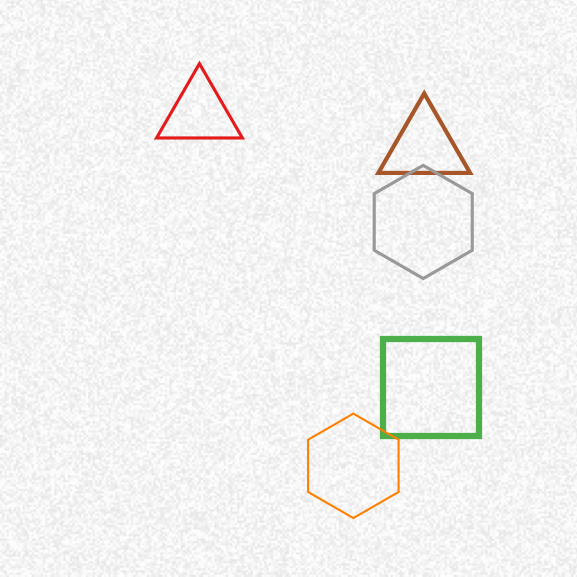[{"shape": "triangle", "thickness": 1.5, "radius": 0.43, "center": [0.345, 0.803]}, {"shape": "square", "thickness": 3, "radius": 0.42, "center": [0.746, 0.329]}, {"shape": "hexagon", "thickness": 1, "radius": 0.45, "center": [0.612, 0.193]}, {"shape": "triangle", "thickness": 2, "radius": 0.46, "center": [0.735, 0.746]}, {"shape": "hexagon", "thickness": 1.5, "radius": 0.49, "center": [0.733, 0.615]}]